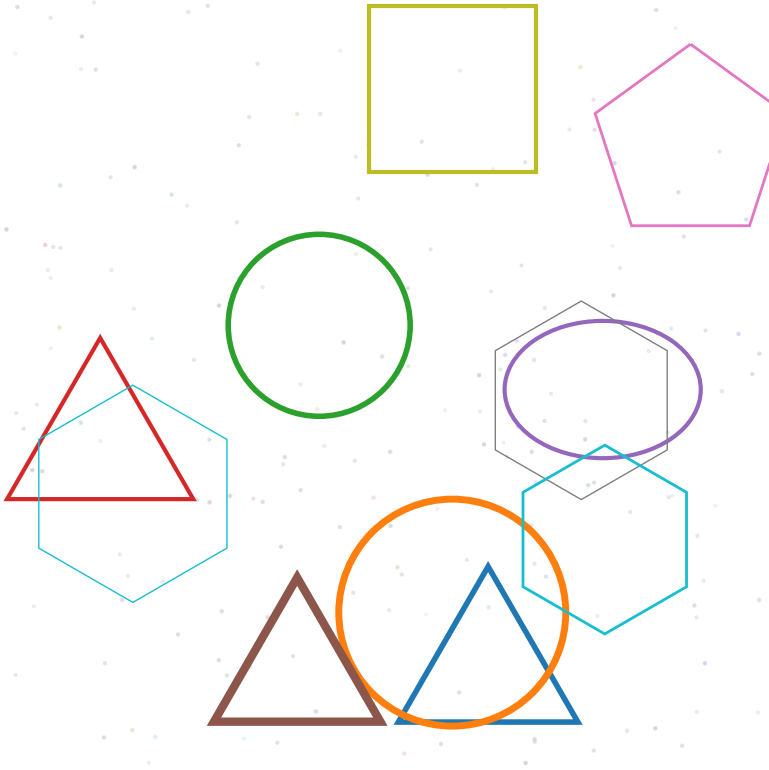[{"shape": "triangle", "thickness": 2, "radius": 0.67, "center": [0.634, 0.13]}, {"shape": "circle", "thickness": 2.5, "radius": 0.74, "center": [0.587, 0.204]}, {"shape": "circle", "thickness": 2, "radius": 0.59, "center": [0.415, 0.578]}, {"shape": "triangle", "thickness": 1.5, "radius": 0.7, "center": [0.13, 0.422]}, {"shape": "oval", "thickness": 1.5, "radius": 0.64, "center": [0.783, 0.494]}, {"shape": "triangle", "thickness": 3, "radius": 0.62, "center": [0.386, 0.125]}, {"shape": "pentagon", "thickness": 1, "radius": 0.65, "center": [0.897, 0.812]}, {"shape": "hexagon", "thickness": 0.5, "radius": 0.64, "center": [0.755, 0.48]}, {"shape": "square", "thickness": 1.5, "radius": 0.54, "center": [0.588, 0.884]}, {"shape": "hexagon", "thickness": 1, "radius": 0.61, "center": [0.785, 0.299]}, {"shape": "hexagon", "thickness": 0.5, "radius": 0.71, "center": [0.173, 0.359]}]